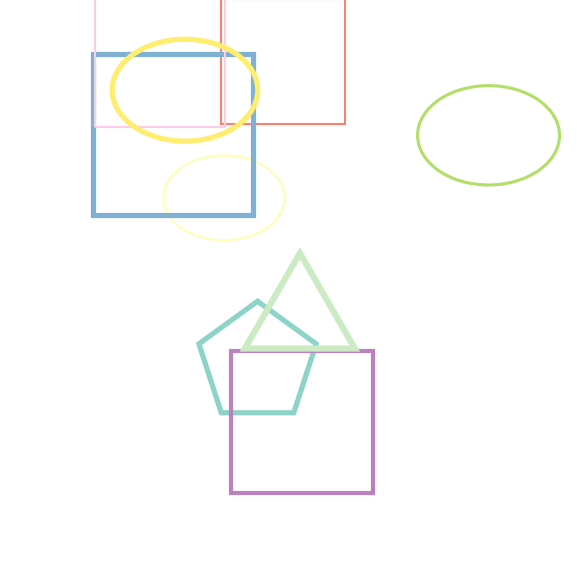[{"shape": "pentagon", "thickness": 2.5, "radius": 0.53, "center": [0.446, 0.371]}, {"shape": "oval", "thickness": 1, "radius": 0.52, "center": [0.388, 0.656]}, {"shape": "square", "thickness": 1, "radius": 0.54, "center": [0.49, 0.893]}, {"shape": "square", "thickness": 2.5, "radius": 0.7, "center": [0.299, 0.766]}, {"shape": "oval", "thickness": 1.5, "radius": 0.61, "center": [0.846, 0.765]}, {"shape": "square", "thickness": 1, "radius": 0.56, "center": [0.277, 0.891]}, {"shape": "square", "thickness": 2, "radius": 0.61, "center": [0.522, 0.269]}, {"shape": "triangle", "thickness": 3, "radius": 0.55, "center": [0.519, 0.451]}, {"shape": "oval", "thickness": 2.5, "radius": 0.63, "center": [0.32, 0.843]}]